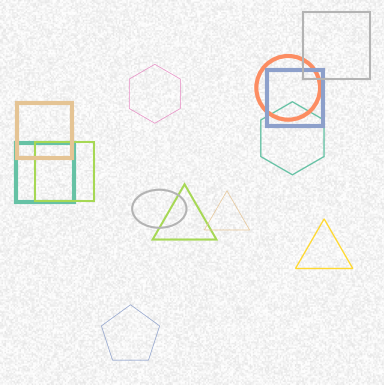[{"shape": "square", "thickness": 3, "radius": 0.38, "center": [0.117, 0.552]}, {"shape": "hexagon", "thickness": 1, "radius": 0.47, "center": [0.76, 0.641]}, {"shape": "circle", "thickness": 3, "radius": 0.41, "center": [0.749, 0.772]}, {"shape": "pentagon", "thickness": 0.5, "radius": 0.4, "center": [0.339, 0.129]}, {"shape": "square", "thickness": 3, "radius": 0.36, "center": [0.767, 0.746]}, {"shape": "hexagon", "thickness": 0.5, "radius": 0.38, "center": [0.402, 0.756]}, {"shape": "triangle", "thickness": 1.5, "radius": 0.48, "center": [0.479, 0.426]}, {"shape": "square", "thickness": 1.5, "radius": 0.38, "center": [0.168, 0.555]}, {"shape": "triangle", "thickness": 1, "radius": 0.43, "center": [0.842, 0.346]}, {"shape": "triangle", "thickness": 0.5, "radius": 0.34, "center": [0.59, 0.437]}, {"shape": "square", "thickness": 3, "radius": 0.36, "center": [0.115, 0.661]}, {"shape": "square", "thickness": 1.5, "radius": 0.43, "center": [0.874, 0.881]}, {"shape": "oval", "thickness": 1.5, "radius": 0.35, "center": [0.414, 0.458]}]